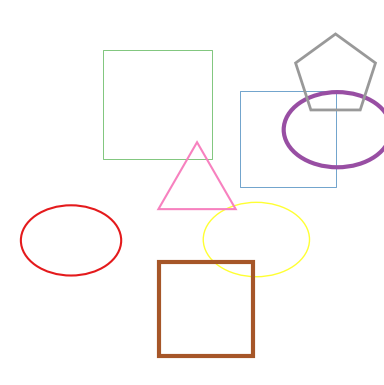[{"shape": "oval", "thickness": 1.5, "radius": 0.65, "center": [0.184, 0.376]}, {"shape": "square", "thickness": 0.5, "radius": 0.62, "center": [0.748, 0.638]}, {"shape": "square", "thickness": 0.5, "radius": 0.71, "center": [0.408, 0.728]}, {"shape": "oval", "thickness": 3, "radius": 0.7, "center": [0.876, 0.663]}, {"shape": "oval", "thickness": 1, "radius": 0.69, "center": [0.666, 0.378]}, {"shape": "square", "thickness": 3, "radius": 0.61, "center": [0.534, 0.198]}, {"shape": "triangle", "thickness": 1.5, "radius": 0.58, "center": [0.512, 0.515]}, {"shape": "pentagon", "thickness": 2, "radius": 0.55, "center": [0.872, 0.803]}]